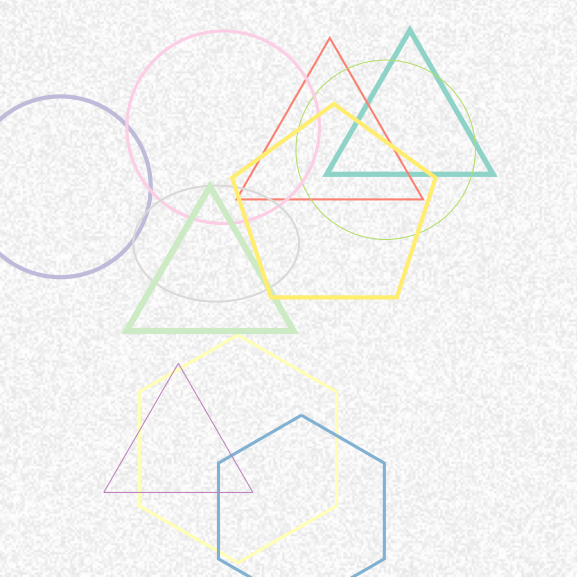[{"shape": "triangle", "thickness": 2.5, "radius": 0.83, "center": [0.71, 0.781]}, {"shape": "hexagon", "thickness": 1.5, "radius": 0.99, "center": [0.412, 0.222]}, {"shape": "circle", "thickness": 2, "radius": 0.78, "center": [0.104, 0.676]}, {"shape": "triangle", "thickness": 1, "radius": 0.93, "center": [0.571, 0.747]}, {"shape": "hexagon", "thickness": 1.5, "radius": 0.83, "center": [0.522, 0.114]}, {"shape": "circle", "thickness": 0.5, "radius": 0.78, "center": [0.668, 0.74]}, {"shape": "circle", "thickness": 1.5, "radius": 0.83, "center": [0.386, 0.779]}, {"shape": "oval", "thickness": 1, "radius": 0.72, "center": [0.374, 0.577]}, {"shape": "triangle", "thickness": 0.5, "radius": 0.75, "center": [0.309, 0.221]}, {"shape": "triangle", "thickness": 3, "radius": 0.83, "center": [0.364, 0.51]}, {"shape": "pentagon", "thickness": 2, "radius": 0.93, "center": [0.578, 0.634]}]